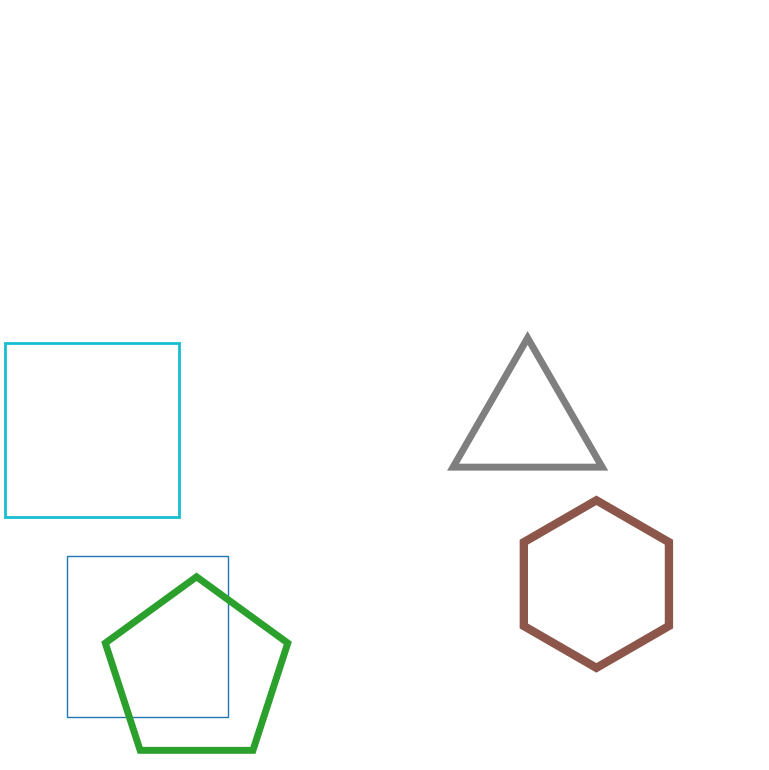[{"shape": "square", "thickness": 0.5, "radius": 0.52, "center": [0.192, 0.173]}, {"shape": "pentagon", "thickness": 2.5, "radius": 0.62, "center": [0.255, 0.126]}, {"shape": "hexagon", "thickness": 3, "radius": 0.54, "center": [0.775, 0.241]}, {"shape": "triangle", "thickness": 2.5, "radius": 0.56, "center": [0.685, 0.449]}, {"shape": "square", "thickness": 1, "radius": 0.56, "center": [0.12, 0.442]}]